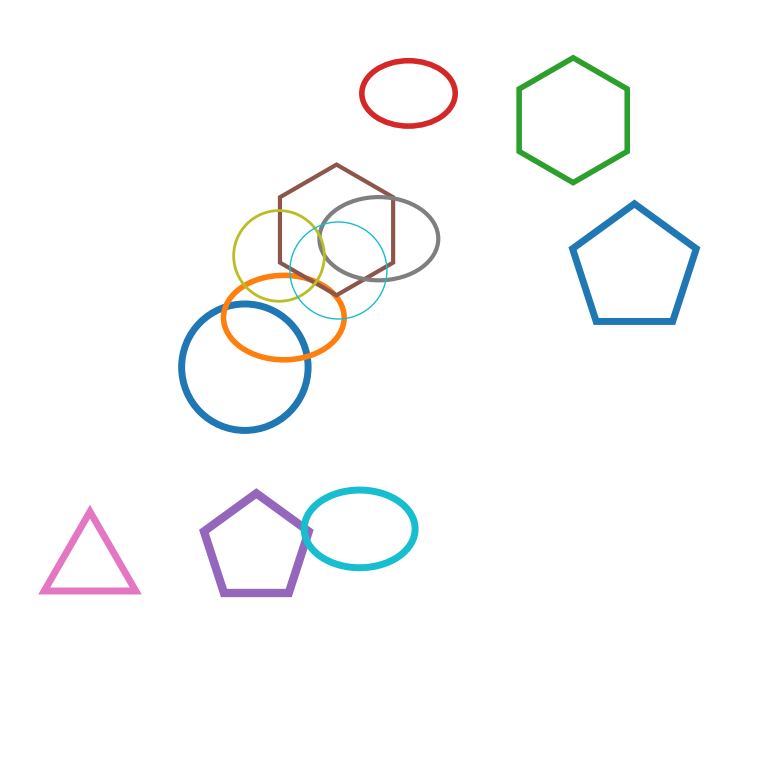[{"shape": "circle", "thickness": 2.5, "radius": 0.41, "center": [0.318, 0.523]}, {"shape": "pentagon", "thickness": 2.5, "radius": 0.42, "center": [0.824, 0.651]}, {"shape": "oval", "thickness": 2, "radius": 0.39, "center": [0.369, 0.588]}, {"shape": "hexagon", "thickness": 2, "radius": 0.41, "center": [0.744, 0.844]}, {"shape": "oval", "thickness": 2, "radius": 0.3, "center": [0.531, 0.879]}, {"shape": "pentagon", "thickness": 3, "radius": 0.36, "center": [0.333, 0.288]}, {"shape": "hexagon", "thickness": 1.5, "radius": 0.42, "center": [0.437, 0.701]}, {"shape": "triangle", "thickness": 2.5, "radius": 0.34, "center": [0.117, 0.267]}, {"shape": "oval", "thickness": 1.5, "radius": 0.39, "center": [0.492, 0.69]}, {"shape": "circle", "thickness": 1, "radius": 0.29, "center": [0.362, 0.668]}, {"shape": "oval", "thickness": 2.5, "radius": 0.36, "center": [0.467, 0.313]}, {"shape": "circle", "thickness": 0.5, "radius": 0.31, "center": [0.439, 0.649]}]